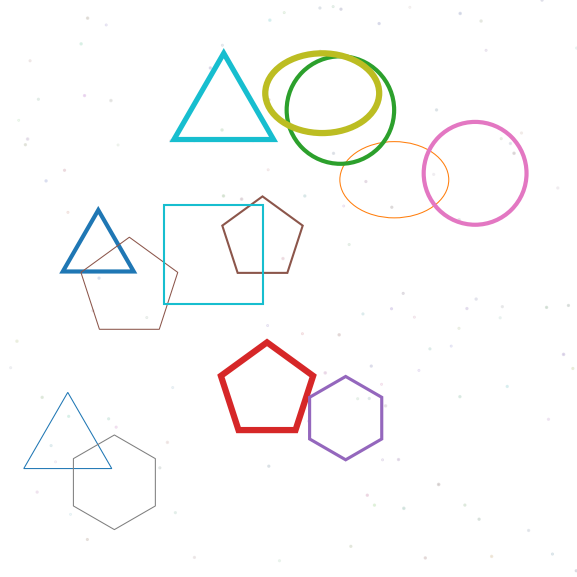[{"shape": "triangle", "thickness": 0.5, "radius": 0.44, "center": [0.117, 0.232]}, {"shape": "triangle", "thickness": 2, "radius": 0.35, "center": [0.17, 0.564]}, {"shape": "oval", "thickness": 0.5, "radius": 0.47, "center": [0.683, 0.688]}, {"shape": "circle", "thickness": 2, "radius": 0.47, "center": [0.589, 0.809]}, {"shape": "pentagon", "thickness": 3, "radius": 0.42, "center": [0.462, 0.322]}, {"shape": "hexagon", "thickness": 1.5, "radius": 0.36, "center": [0.599, 0.275]}, {"shape": "pentagon", "thickness": 0.5, "radius": 0.44, "center": [0.224, 0.5]}, {"shape": "pentagon", "thickness": 1, "radius": 0.37, "center": [0.455, 0.586]}, {"shape": "circle", "thickness": 2, "radius": 0.45, "center": [0.823, 0.699]}, {"shape": "hexagon", "thickness": 0.5, "radius": 0.41, "center": [0.198, 0.164]}, {"shape": "oval", "thickness": 3, "radius": 0.49, "center": [0.558, 0.838]}, {"shape": "triangle", "thickness": 2.5, "radius": 0.5, "center": [0.387, 0.807]}, {"shape": "square", "thickness": 1, "radius": 0.43, "center": [0.37, 0.559]}]